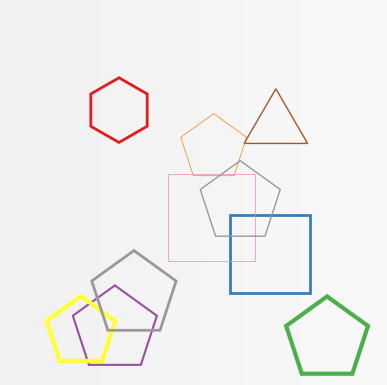[{"shape": "hexagon", "thickness": 2, "radius": 0.42, "center": [0.307, 0.714]}, {"shape": "square", "thickness": 2, "radius": 0.51, "center": [0.697, 0.34]}, {"shape": "pentagon", "thickness": 3, "radius": 0.56, "center": [0.844, 0.119]}, {"shape": "pentagon", "thickness": 1.5, "radius": 0.57, "center": [0.296, 0.145]}, {"shape": "pentagon", "thickness": 0.5, "radius": 0.45, "center": [0.551, 0.616]}, {"shape": "pentagon", "thickness": 3, "radius": 0.47, "center": [0.209, 0.138]}, {"shape": "triangle", "thickness": 1, "radius": 0.47, "center": [0.712, 0.675]}, {"shape": "square", "thickness": 0.5, "radius": 0.57, "center": [0.546, 0.436]}, {"shape": "pentagon", "thickness": 2, "radius": 0.57, "center": [0.346, 0.235]}, {"shape": "pentagon", "thickness": 1, "radius": 0.54, "center": [0.62, 0.474]}]